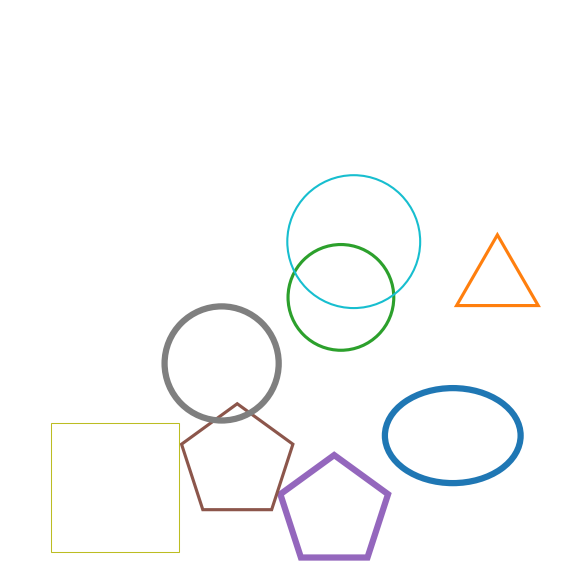[{"shape": "oval", "thickness": 3, "radius": 0.59, "center": [0.784, 0.245]}, {"shape": "triangle", "thickness": 1.5, "radius": 0.41, "center": [0.861, 0.511]}, {"shape": "circle", "thickness": 1.5, "radius": 0.46, "center": [0.59, 0.484]}, {"shape": "pentagon", "thickness": 3, "radius": 0.49, "center": [0.579, 0.113]}, {"shape": "pentagon", "thickness": 1.5, "radius": 0.51, "center": [0.411, 0.199]}, {"shape": "circle", "thickness": 3, "radius": 0.49, "center": [0.384, 0.37]}, {"shape": "square", "thickness": 0.5, "radius": 0.56, "center": [0.2, 0.155]}, {"shape": "circle", "thickness": 1, "radius": 0.58, "center": [0.613, 0.581]}]